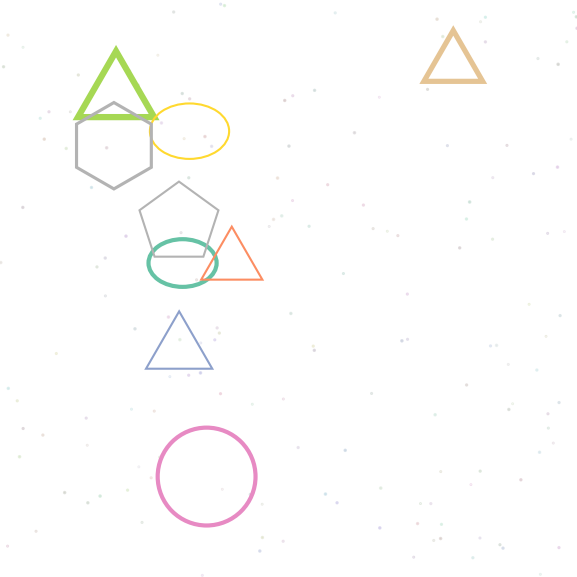[{"shape": "oval", "thickness": 2, "radius": 0.29, "center": [0.316, 0.544]}, {"shape": "triangle", "thickness": 1, "radius": 0.31, "center": [0.401, 0.545]}, {"shape": "triangle", "thickness": 1, "radius": 0.33, "center": [0.31, 0.394]}, {"shape": "circle", "thickness": 2, "radius": 0.42, "center": [0.358, 0.174]}, {"shape": "triangle", "thickness": 3, "radius": 0.38, "center": [0.201, 0.834]}, {"shape": "oval", "thickness": 1, "radius": 0.34, "center": [0.328, 0.772]}, {"shape": "triangle", "thickness": 2.5, "radius": 0.29, "center": [0.785, 0.888]}, {"shape": "hexagon", "thickness": 1.5, "radius": 0.37, "center": [0.197, 0.747]}, {"shape": "pentagon", "thickness": 1, "radius": 0.36, "center": [0.31, 0.613]}]